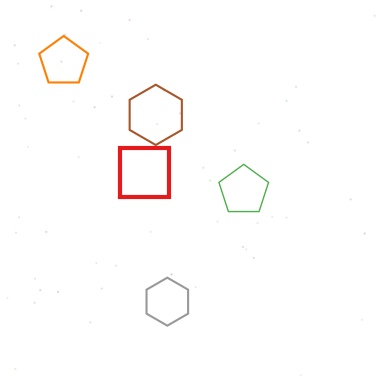[{"shape": "square", "thickness": 3, "radius": 0.32, "center": [0.375, 0.552]}, {"shape": "pentagon", "thickness": 1, "radius": 0.34, "center": [0.633, 0.505]}, {"shape": "pentagon", "thickness": 1.5, "radius": 0.33, "center": [0.165, 0.84]}, {"shape": "hexagon", "thickness": 1.5, "radius": 0.39, "center": [0.405, 0.702]}, {"shape": "hexagon", "thickness": 1.5, "radius": 0.31, "center": [0.435, 0.216]}]